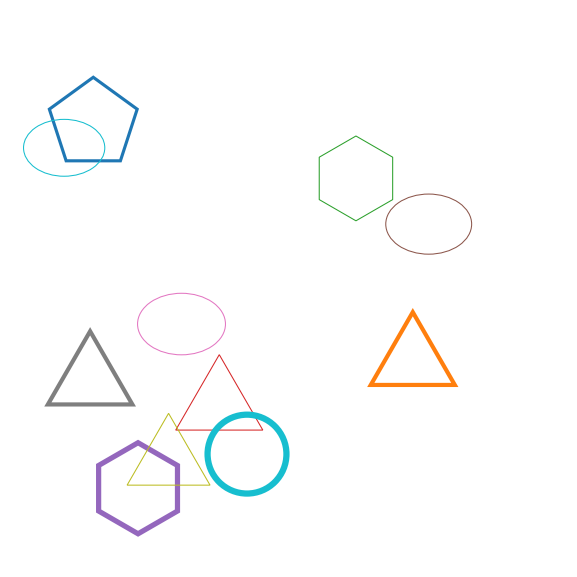[{"shape": "pentagon", "thickness": 1.5, "radius": 0.4, "center": [0.162, 0.785]}, {"shape": "triangle", "thickness": 2, "radius": 0.42, "center": [0.715, 0.375]}, {"shape": "hexagon", "thickness": 0.5, "radius": 0.37, "center": [0.616, 0.69]}, {"shape": "triangle", "thickness": 0.5, "radius": 0.44, "center": [0.38, 0.298]}, {"shape": "hexagon", "thickness": 2.5, "radius": 0.39, "center": [0.239, 0.154]}, {"shape": "oval", "thickness": 0.5, "radius": 0.37, "center": [0.742, 0.611]}, {"shape": "oval", "thickness": 0.5, "radius": 0.38, "center": [0.314, 0.438]}, {"shape": "triangle", "thickness": 2, "radius": 0.42, "center": [0.156, 0.341]}, {"shape": "triangle", "thickness": 0.5, "radius": 0.41, "center": [0.292, 0.201]}, {"shape": "oval", "thickness": 0.5, "radius": 0.35, "center": [0.111, 0.743]}, {"shape": "circle", "thickness": 3, "radius": 0.34, "center": [0.428, 0.213]}]